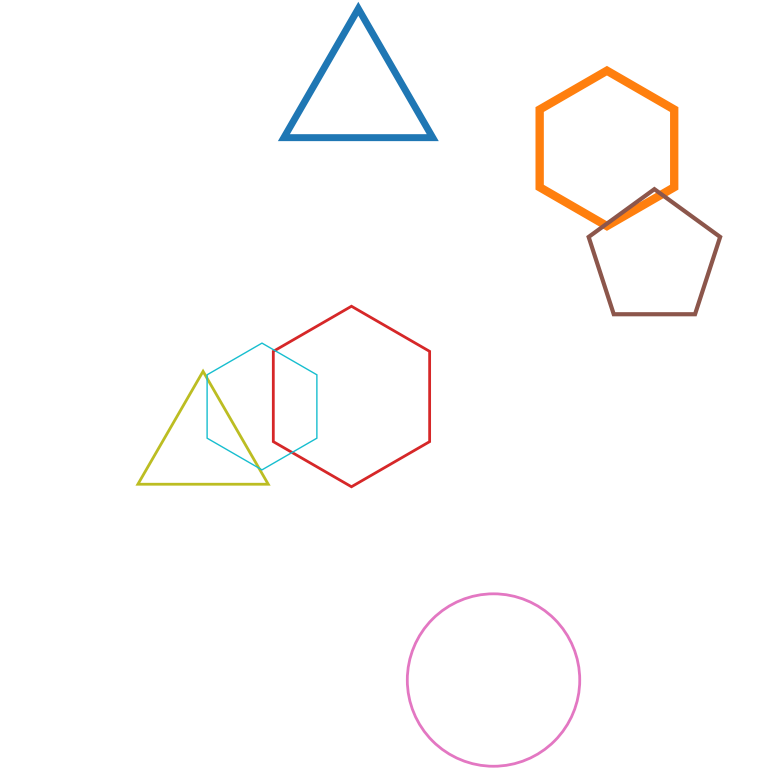[{"shape": "triangle", "thickness": 2.5, "radius": 0.56, "center": [0.465, 0.877]}, {"shape": "hexagon", "thickness": 3, "radius": 0.5, "center": [0.788, 0.807]}, {"shape": "hexagon", "thickness": 1, "radius": 0.59, "center": [0.456, 0.485]}, {"shape": "pentagon", "thickness": 1.5, "radius": 0.45, "center": [0.85, 0.665]}, {"shape": "circle", "thickness": 1, "radius": 0.56, "center": [0.641, 0.117]}, {"shape": "triangle", "thickness": 1, "radius": 0.49, "center": [0.264, 0.42]}, {"shape": "hexagon", "thickness": 0.5, "radius": 0.41, "center": [0.34, 0.472]}]